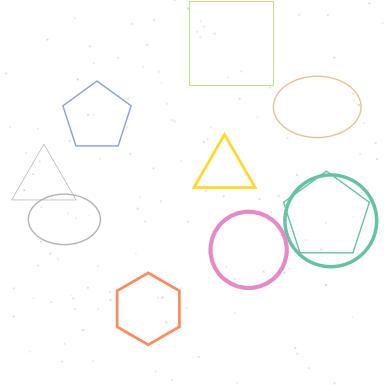[{"shape": "circle", "thickness": 2.5, "radius": 0.6, "center": [0.859, 0.426]}, {"shape": "pentagon", "thickness": 1, "radius": 0.59, "center": [0.848, 0.438]}, {"shape": "hexagon", "thickness": 2, "radius": 0.47, "center": [0.385, 0.198]}, {"shape": "pentagon", "thickness": 1, "radius": 0.47, "center": [0.252, 0.696]}, {"shape": "circle", "thickness": 3, "radius": 0.5, "center": [0.646, 0.351]}, {"shape": "square", "thickness": 0.5, "radius": 0.55, "center": [0.6, 0.888]}, {"shape": "triangle", "thickness": 2, "radius": 0.46, "center": [0.583, 0.559]}, {"shape": "oval", "thickness": 1, "radius": 0.57, "center": [0.824, 0.722]}, {"shape": "oval", "thickness": 1, "radius": 0.47, "center": [0.167, 0.43]}, {"shape": "triangle", "thickness": 0.5, "radius": 0.48, "center": [0.114, 0.529]}]